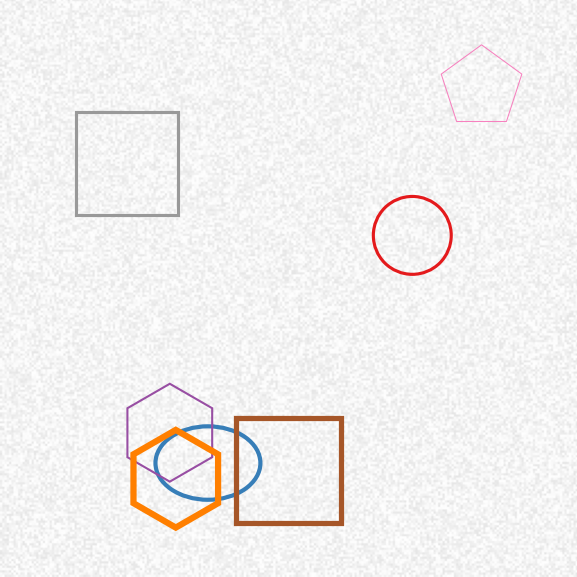[{"shape": "circle", "thickness": 1.5, "radius": 0.34, "center": [0.714, 0.592]}, {"shape": "oval", "thickness": 2, "radius": 0.45, "center": [0.36, 0.197]}, {"shape": "hexagon", "thickness": 1, "radius": 0.42, "center": [0.294, 0.25]}, {"shape": "hexagon", "thickness": 3, "radius": 0.42, "center": [0.304, 0.17]}, {"shape": "square", "thickness": 2.5, "radius": 0.45, "center": [0.499, 0.184]}, {"shape": "pentagon", "thickness": 0.5, "radius": 0.37, "center": [0.834, 0.848]}, {"shape": "square", "thickness": 1.5, "radius": 0.44, "center": [0.22, 0.716]}]